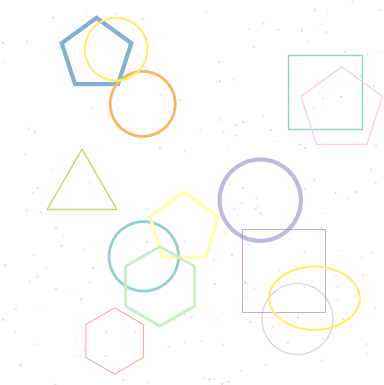[{"shape": "circle", "thickness": 2, "radius": 0.45, "center": [0.373, 0.334]}, {"shape": "square", "thickness": 1, "radius": 0.48, "center": [0.845, 0.761]}, {"shape": "pentagon", "thickness": 2.5, "radius": 0.47, "center": [0.478, 0.408]}, {"shape": "circle", "thickness": 3, "radius": 0.53, "center": [0.676, 0.48]}, {"shape": "hexagon", "thickness": 0.5, "radius": 0.43, "center": [0.298, 0.114]}, {"shape": "pentagon", "thickness": 3, "radius": 0.48, "center": [0.251, 0.859]}, {"shape": "circle", "thickness": 2, "radius": 0.42, "center": [0.371, 0.73]}, {"shape": "triangle", "thickness": 1, "radius": 0.52, "center": [0.213, 0.508]}, {"shape": "pentagon", "thickness": 1, "radius": 0.56, "center": [0.888, 0.715]}, {"shape": "circle", "thickness": 1, "radius": 0.46, "center": [0.772, 0.171]}, {"shape": "square", "thickness": 0.5, "radius": 0.54, "center": [0.737, 0.298]}, {"shape": "hexagon", "thickness": 2, "radius": 0.52, "center": [0.416, 0.256]}, {"shape": "circle", "thickness": 1.5, "radius": 0.41, "center": [0.302, 0.872]}, {"shape": "oval", "thickness": 1.5, "radius": 0.59, "center": [0.817, 0.225]}]